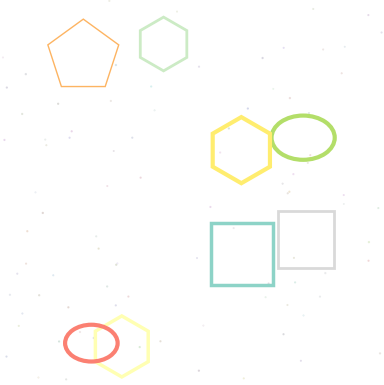[{"shape": "square", "thickness": 2.5, "radius": 0.4, "center": [0.628, 0.341]}, {"shape": "hexagon", "thickness": 2.5, "radius": 0.4, "center": [0.316, 0.1]}, {"shape": "oval", "thickness": 3, "radius": 0.34, "center": [0.237, 0.109]}, {"shape": "pentagon", "thickness": 1, "radius": 0.48, "center": [0.216, 0.854]}, {"shape": "oval", "thickness": 3, "radius": 0.41, "center": [0.787, 0.642]}, {"shape": "square", "thickness": 2, "radius": 0.37, "center": [0.795, 0.378]}, {"shape": "hexagon", "thickness": 2, "radius": 0.35, "center": [0.425, 0.886]}, {"shape": "hexagon", "thickness": 3, "radius": 0.43, "center": [0.627, 0.61]}]